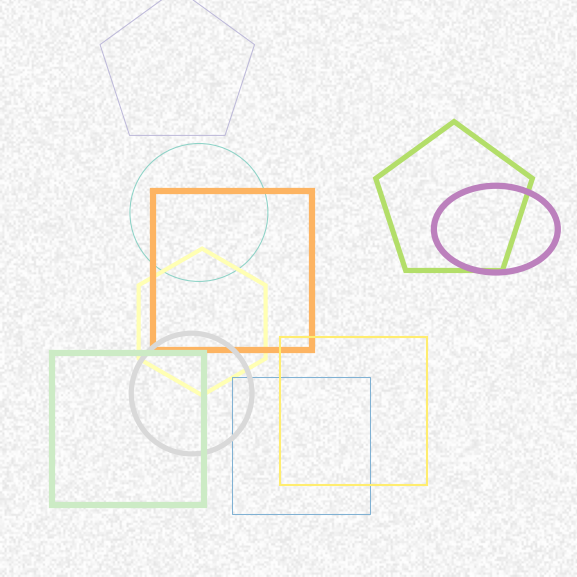[{"shape": "circle", "thickness": 0.5, "radius": 0.6, "center": [0.344, 0.631]}, {"shape": "hexagon", "thickness": 2, "radius": 0.63, "center": [0.35, 0.442]}, {"shape": "pentagon", "thickness": 0.5, "radius": 0.7, "center": [0.307, 0.878]}, {"shape": "square", "thickness": 0.5, "radius": 0.59, "center": [0.521, 0.228]}, {"shape": "square", "thickness": 3, "radius": 0.69, "center": [0.403, 0.53]}, {"shape": "pentagon", "thickness": 2.5, "radius": 0.71, "center": [0.786, 0.646]}, {"shape": "circle", "thickness": 2.5, "radius": 0.52, "center": [0.332, 0.318]}, {"shape": "oval", "thickness": 3, "radius": 0.54, "center": [0.859, 0.602]}, {"shape": "square", "thickness": 3, "radius": 0.66, "center": [0.222, 0.257]}, {"shape": "square", "thickness": 1, "radius": 0.64, "center": [0.612, 0.287]}]